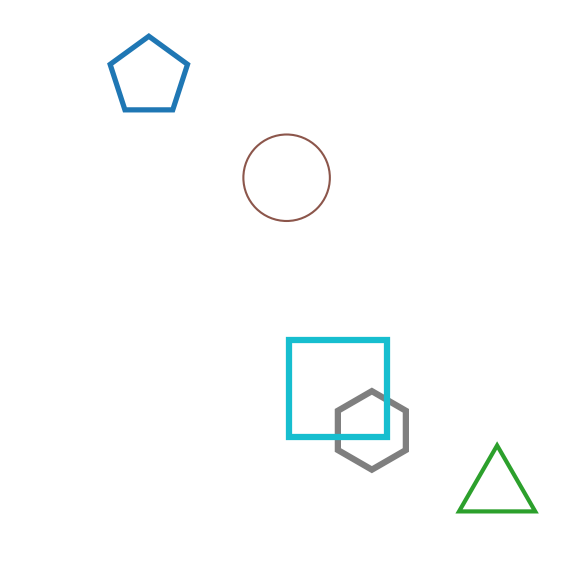[{"shape": "pentagon", "thickness": 2.5, "radius": 0.35, "center": [0.258, 0.866]}, {"shape": "triangle", "thickness": 2, "radius": 0.38, "center": [0.861, 0.152]}, {"shape": "circle", "thickness": 1, "radius": 0.37, "center": [0.496, 0.691]}, {"shape": "hexagon", "thickness": 3, "radius": 0.34, "center": [0.644, 0.254]}, {"shape": "square", "thickness": 3, "radius": 0.42, "center": [0.586, 0.326]}]